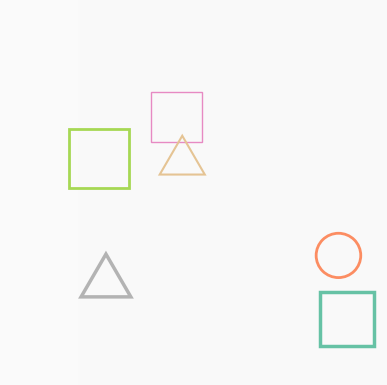[{"shape": "square", "thickness": 2.5, "radius": 0.35, "center": [0.895, 0.172]}, {"shape": "circle", "thickness": 2, "radius": 0.29, "center": [0.873, 0.337]}, {"shape": "square", "thickness": 1, "radius": 0.33, "center": [0.456, 0.697]}, {"shape": "square", "thickness": 2, "radius": 0.39, "center": [0.255, 0.589]}, {"shape": "triangle", "thickness": 1.5, "radius": 0.34, "center": [0.47, 0.58]}, {"shape": "triangle", "thickness": 2.5, "radius": 0.37, "center": [0.273, 0.266]}]